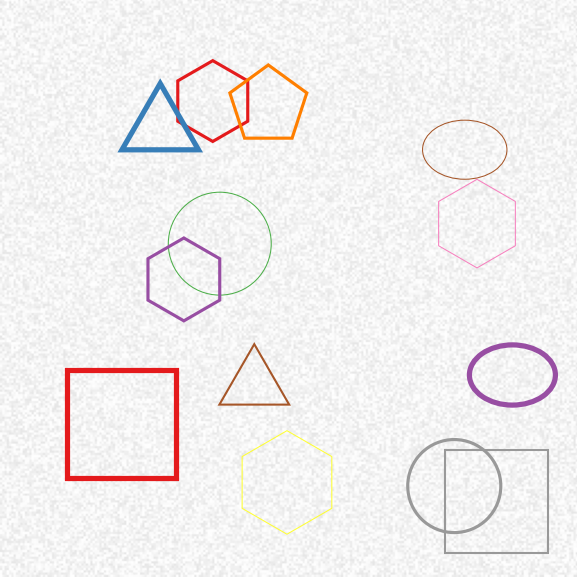[{"shape": "hexagon", "thickness": 1.5, "radius": 0.35, "center": [0.368, 0.824]}, {"shape": "square", "thickness": 2.5, "radius": 0.47, "center": [0.21, 0.265]}, {"shape": "triangle", "thickness": 2.5, "radius": 0.38, "center": [0.277, 0.778]}, {"shape": "circle", "thickness": 0.5, "radius": 0.45, "center": [0.381, 0.577]}, {"shape": "oval", "thickness": 2.5, "radius": 0.37, "center": [0.887, 0.35]}, {"shape": "hexagon", "thickness": 1.5, "radius": 0.36, "center": [0.318, 0.515]}, {"shape": "pentagon", "thickness": 1.5, "radius": 0.35, "center": [0.465, 0.817]}, {"shape": "hexagon", "thickness": 0.5, "radius": 0.45, "center": [0.497, 0.164]}, {"shape": "triangle", "thickness": 1, "radius": 0.35, "center": [0.44, 0.333]}, {"shape": "oval", "thickness": 0.5, "radius": 0.37, "center": [0.805, 0.74]}, {"shape": "hexagon", "thickness": 0.5, "radius": 0.38, "center": [0.826, 0.612]}, {"shape": "square", "thickness": 1, "radius": 0.45, "center": [0.859, 0.131]}, {"shape": "circle", "thickness": 1.5, "radius": 0.4, "center": [0.787, 0.157]}]